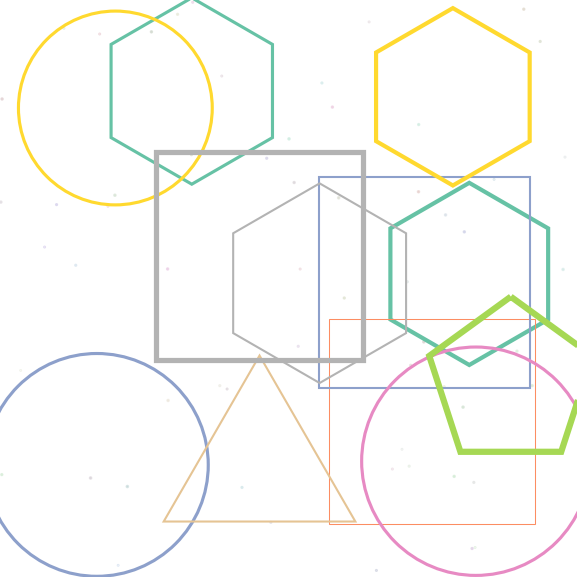[{"shape": "hexagon", "thickness": 1.5, "radius": 0.81, "center": [0.332, 0.842]}, {"shape": "hexagon", "thickness": 2, "radius": 0.79, "center": [0.813, 0.525]}, {"shape": "square", "thickness": 0.5, "radius": 0.89, "center": [0.748, 0.269]}, {"shape": "square", "thickness": 1, "radius": 0.91, "center": [0.735, 0.509]}, {"shape": "circle", "thickness": 1.5, "radius": 0.96, "center": [0.168, 0.194]}, {"shape": "circle", "thickness": 1.5, "radius": 0.99, "center": [0.824, 0.2]}, {"shape": "pentagon", "thickness": 3, "radius": 0.74, "center": [0.885, 0.337]}, {"shape": "circle", "thickness": 1.5, "radius": 0.84, "center": [0.2, 0.812]}, {"shape": "hexagon", "thickness": 2, "radius": 0.77, "center": [0.784, 0.832]}, {"shape": "triangle", "thickness": 1, "radius": 0.96, "center": [0.449, 0.192]}, {"shape": "square", "thickness": 2.5, "radius": 0.9, "center": [0.449, 0.556]}, {"shape": "hexagon", "thickness": 1, "radius": 0.86, "center": [0.553, 0.509]}]